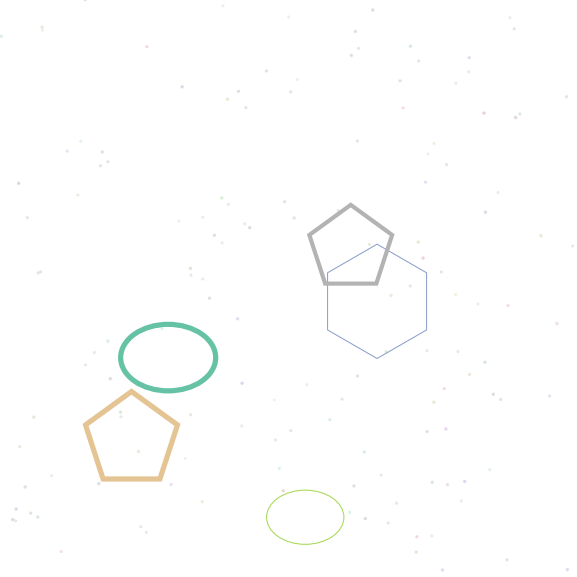[{"shape": "oval", "thickness": 2.5, "radius": 0.41, "center": [0.291, 0.38]}, {"shape": "hexagon", "thickness": 0.5, "radius": 0.49, "center": [0.653, 0.477]}, {"shape": "oval", "thickness": 0.5, "radius": 0.33, "center": [0.529, 0.103]}, {"shape": "pentagon", "thickness": 2.5, "radius": 0.42, "center": [0.228, 0.237]}, {"shape": "pentagon", "thickness": 2, "radius": 0.38, "center": [0.607, 0.569]}]